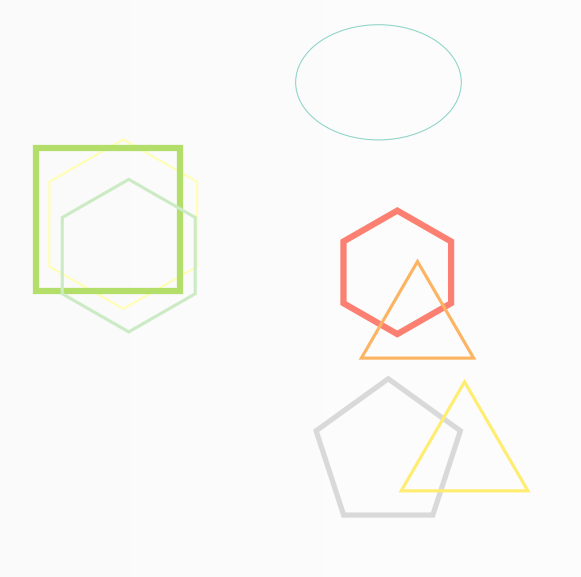[{"shape": "oval", "thickness": 0.5, "radius": 0.71, "center": [0.651, 0.857]}, {"shape": "hexagon", "thickness": 1, "radius": 0.73, "center": [0.212, 0.611]}, {"shape": "hexagon", "thickness": 3, "radius": 0.53, "center": [0.684, 0.528]}, {"shape": "triangle", "thickness": 1.5, "radius": 0.56, "center": [0.718, 0.435]}, {"shape": "square", "thickness": 3, "radius": 0.62, "center": [0.186, 0.619]}, {"shape": "pentagon", "thickness": 2.5, "radius": 0.65, "center": [0.668, 0.213]}, {"shape": "hexagon", "thickness": 1.5, "radius": 0.66, "center": [0.221, 0.556]}, {"shape": "triangle", "thickness": 1.5, "radius": 0.63, "center": [0.799, 0.212]}]